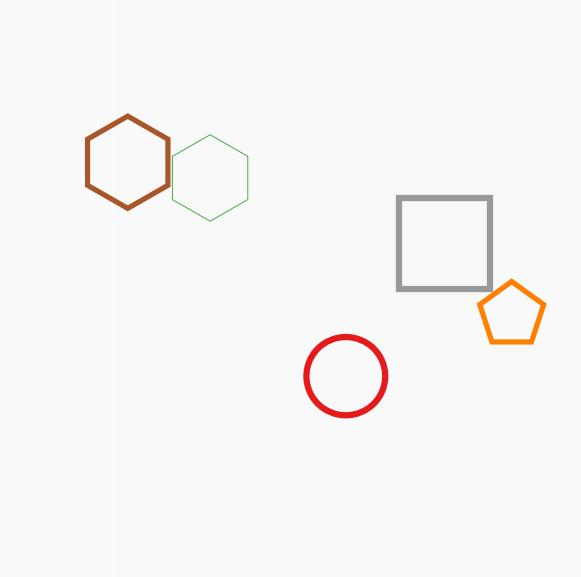[{"shape": "circle", "thickness": 3, "radius": 0.34, "center": [0.595, 0.348]}, {"shape": "hexagon", "thickness": 0.5, "radius": 0.37, "center": [0.361, 0.691]}, {"shape": "pentagon", "thickness": 2.5, "radius": 0.29, "center": [0.88, 0.454]}, {"shape": "hexagon", "thickness": 2.5, "radius": 0.4, "center": [0.22, 0.718]}, {"shape": "square", "thickness": 3, "radius": 0.39, "center": [0.765, 0.578]}]